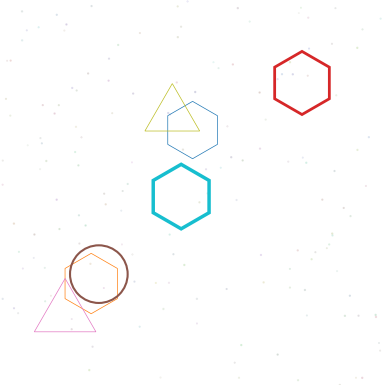[{"shape": "hexagon", "thickness": 0.5, "radius": 0.37, "center": [0.5, 0.662]}, {"shape": "hexagon", "thickness": 0.5, "radius": 0.39, "center": [0.237, 0.264]}, {"shape": "hexagon", "thickness": 2, "radius": 0.41, "center": [0.784, 0.784]}, {"shape": "circle", "thickness": 1.5, "radius": 0.37, "center": [0.257, 0.288]}, {"shape": "triangle", "thickness": 0.5, "radius": 0.46, "center": [0.169, 0.184]}, {"shape": "triangle", "thickness": 0.5, "radius": 0.41, "center": [0.447, 0.701]}, {"shape": "hexagon", "thickness": 2.5, "radius": 0.42, "center": [0.471, 0.489]}]